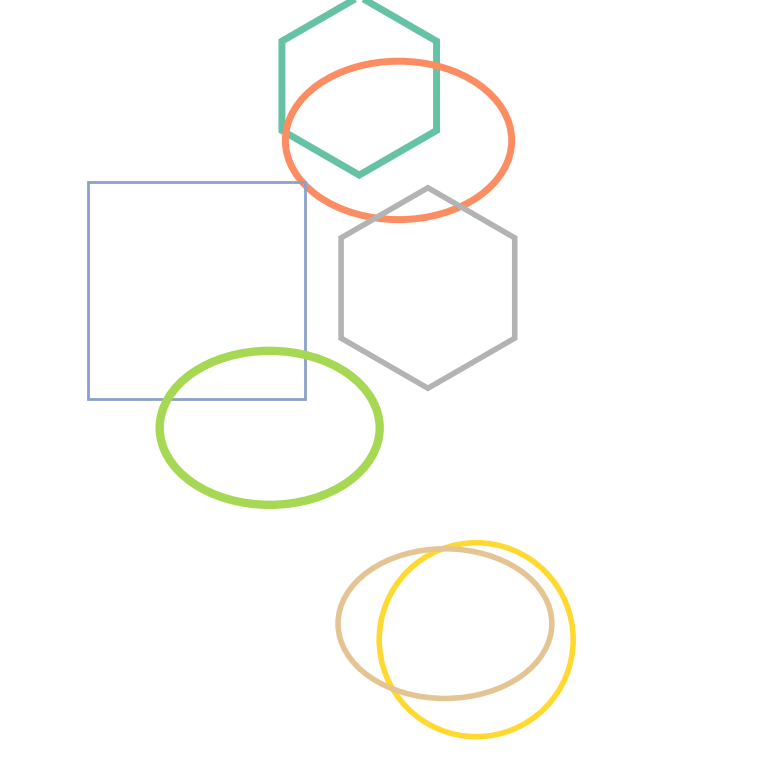[{"shape": "hexagon", "thickness": 2.5, "radius": 0.58, "center": [0.467, 0.889]}, {"shape": "oval", "thickness": 2.5, "radius": 0.73, "center": [0.518, 0.818]}, {"shape": "square", "thickness": 1, "radius": 0.71, "center": [0.255, 0.623]}, {"shape": "oval", "thickness": 3, "radius": 0.71, "center": [0.35, 0.444]}, {"shape": "circle", "thickness": 2, "radius": 0.63, "center": [0.618, 0.169]}, {"shape": "oval", "thickness": 2, "radius": 0.69, "center": [0.578, 0.19]}, {"shape": "hexagon", "thickness": 2, "radius": 0.65, "center": [0.556, 0.626]}]